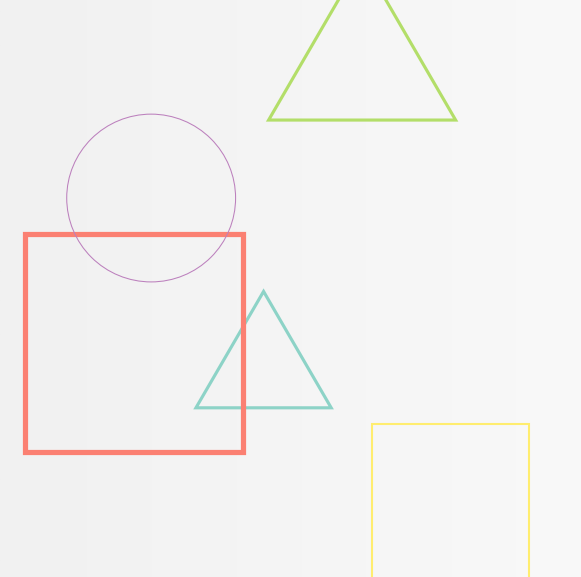[{"shape": "triangle", "thickness": 1.5, "radius": 0.67, "center": [0.453, 0.36]}, {"shape": "square", "thickness": 2.5, "radius": 0.94, "center": [0.23, 0.405]}, {"shape": "triangle", "thickness": 1.5, "radius": 0.93, "center": [0.623, 0.884]}, {"shape": "circle", "thickness": 0.5, "radius": 0.73, "center": [0.26, 0.656]}, {"shape": "square", "thickness": 1, "radius": 0.68, "center": [0.775, 0.129]}]